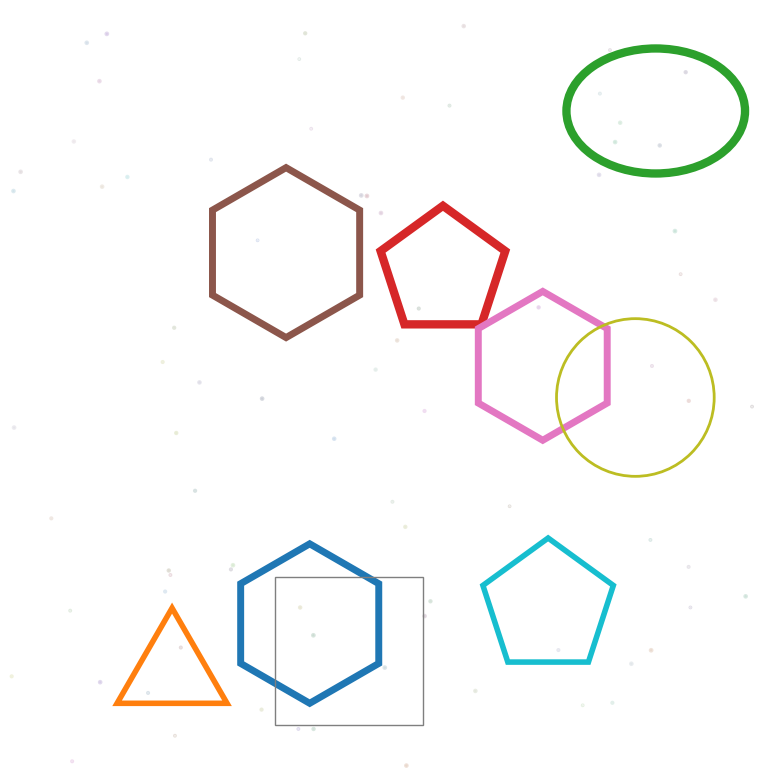[{"shape": "hexagon", "thickness": 2.5, "radius": 0.52, "center": [0.402, 0.19]}, {"shape": "triangle", "thickness": 2, "radius": 0.41, "center": [0.223, 0.128]}, {"shape": "oval", "thickness": 3, "radius": 0.58, "center": [0.852, 0.856]}, {"shape": "pentagon", "thickness": 3, "radius": 0.43, "center": [0.575, 0.648]}, {"shape": "hexagon", "thickness": 2.5, "radius": 0.55, "center": [0.372, 0.672]}, {"shape": "hexagon", "thickness": 2.5, "radius": 0.48, "center": [0.705, 0.525]}, {"shape": "square", "thickness": 0.5, "radius": 0.48, "center": [0.454, 0.154]}, {"shape": "circle", "thickness": 1, "radius": 0.51, "center": [0.825, 0.484]}, {"shape": "pentagon", "thickness": 2, "radius": 0.45, "center": [0.712, 0.212]}]